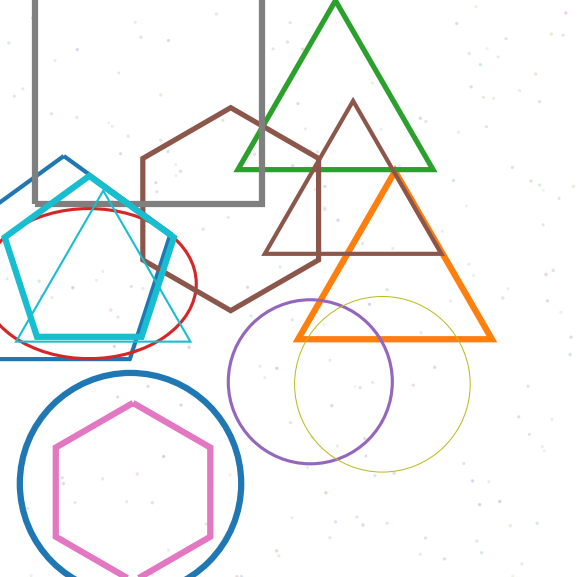[{"shape": "circle", "thickness": 3, "radius": 0.96, "center": [0.226, 0.162]}, {"shape": "pentagon", "thickness": 2, "radius": 0.97, "center": [0.11, 0.535]}, {"shape": "triangle", "thickness": 3, "radius": 0.97, "center": [0.684, 0.509]}, {"shape": "triangle", "thickness": 2.5, "radius": 0.98, "center": [0.581, 0.803]}, {"shape": "oval", "thickness": 1.5, "radius": 0.93, "center": [0.154, 0.508]}, {"shape": "circle", "thickness": 1.5, "radius": 0.71, "center": [0.537, 0.338]}, {"shape": "triangle", "thickness": 2, "radius": 0.88, "center": [0.611, 0.648]}, {"shape": "hexagon", "thickness": 2.5, "radius": 0.88, "center": [0.4, 0.637]}, {"shape": "hexagon", "thickness": 3, "radius": 0.77, "center": [0.23, 0.147]}, {"shape": "square", "thickness": 3, "radius": 0.98, "center": [0.258, 0.842]}, {"shape": "circle", "thickness": 0.5, "radius": 0.76, "center": [0.662, 0.334]}, {"shape": "triangle", "thickness": 1, "radius": 0.87, "center": [0.179, 0.495]}, {"shape": "pentagon", "thickness": 3, "radius": 0.77, "center": [0.155, 0.54]}]